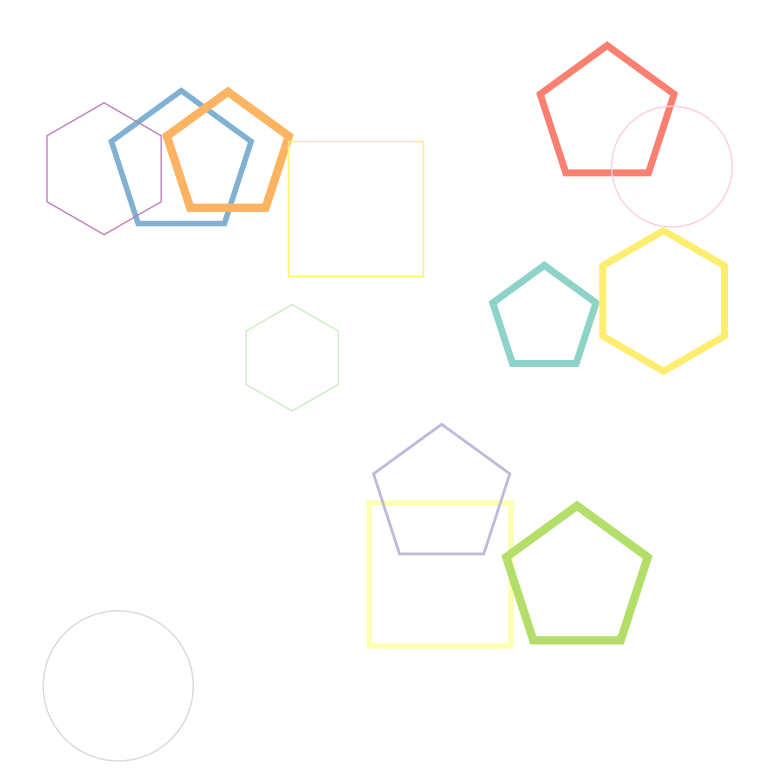[{"shape": "pentagon", "thickness": 2.5, "radius": 0.35, "center": [0.707, 0.585]}, {"shape": "square", "thickness": 2, "radius": 0.46, "center": [0.571, 0.254]}, {"shape": "pentagon", "thickness": 1, "radius": 0.47, "center": [0.574, 0.356]}, {"shape": "pentagon", "thickness": 2.5, "radius": 0.46, "center": [0.789, 0.85]}, {"shape": "pentagon", "thickness": 2, "radius": 0.48, "center": [0.235, 0.787]}, {"shape": "pentagon", "thickness": 3, "radius": 0.42, "center": [0.296, 0.798]}, {"shape": "pentagon", "thickness": 3, "radius": 0.48, "center": [0.749, 0.247]}, {"shape": "circle", "thickness": 0.5, "radius": 0.39, "center": [0.873, 0.784]}, {"shape": "circle", "thickness": 0.5, "radius": 0.49, "center": [0.154, 0.109]}, {"shape": "hexagon", "thickness": 0.5, "radius": 0.43, "center": [0.135, 0.781]}, {"shape": "hexagon", "thickness": 0.5, "radius": 0.35, "center": [0.38, 0.535]}, {"shape": "hexagon", "thickness": 2.5, "radius": 0.46, "center": [0.862, 0.609]}, {"shape": "square", "thickness": 0.5, "radius": 0.44, "center": [0.462, 0.729]}]